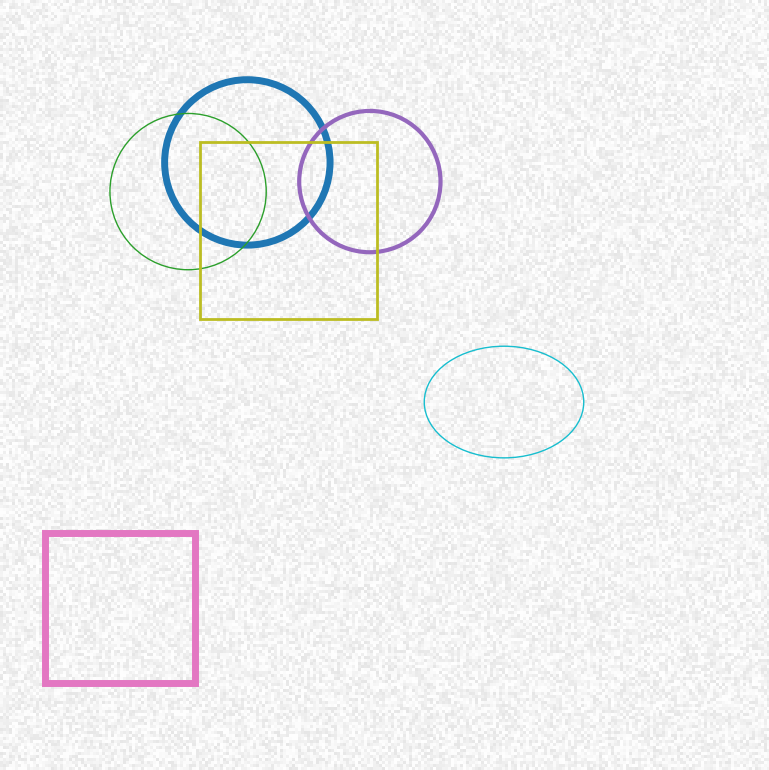[{"shape": "circle", "thickness": 2.5, "radius": 0.54, "center": [0.321, 0.789]}, {"shape": "circle", "thickness": 0.5, "radius": 0.51, "center": [0.244, 0.751]}, {"shape": "circle", "thickness": 1.5, "radius": 0.46, "center": [0.48, 0.764]}, {"shape": "square", "thickness": 2.5, "radius": 0.49, "center": [0.155, 0.211]}, {"shape": "square", "thickness": 1, "radius": 0.57, "center": [0.375, 0.701]}, {"shape": "oval", "thickness": 0.5, "radius": 0.52, "center": [0.655, 0.478]}]